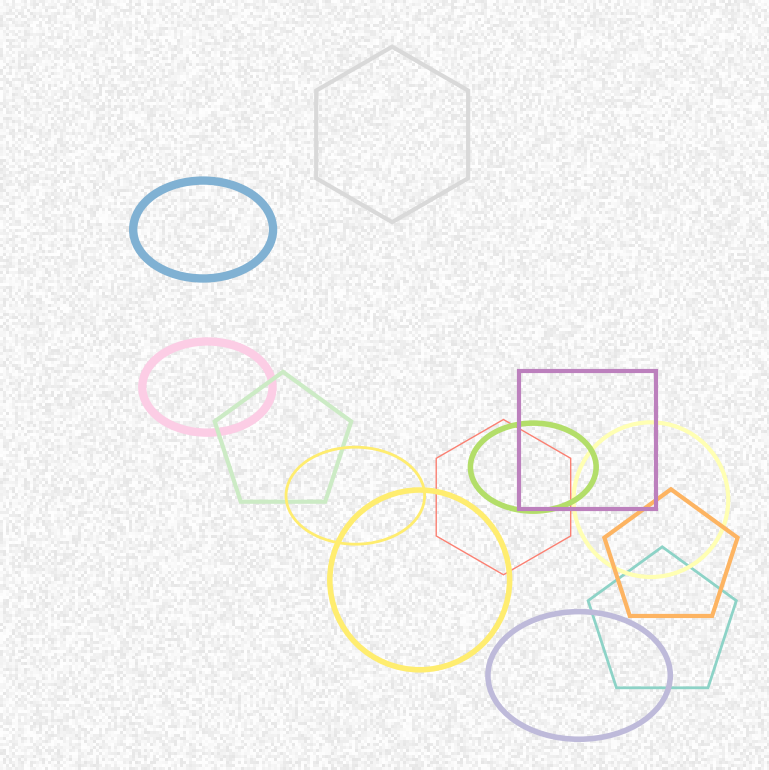[{"shape": "pentagon", "thickness": 1, "radius": 0.51, "center": [0.86, 0.189]}, {"shape": "circle", "thickness": 1.5, "radius": 0.5, "center": [0.845, 0.351]}, {"shape": "oval", "thickness": 2, "radius": 0.59, "center": [0.752, 0.123]}, {"shape": "hexagon", "thickness": 0.5, "radius": 0.5, "center": [0.654, 0.354]}, {"shape": "oval", "thickness": 3, "radius": 0.45, "center": [0.264, 0.702]}, {"shape": "pentagon", "thickness": 1.5, "radius": 0.45, "center": [0.871, 0.274]}, {"shape": "oval", "thickness": 2, "radius": 0.41, "center": [0.693, 0.393]}, {"shape": "oval", "thickness": 3, "radius": 0.42, "center": [0.269, 0.497]}, {"shape": "hexagon", "thickness": 1.5, "radius": 0.57, "center": [0.509, 0.825]}, {"shape": "square", "thickness": 1.5, "radius": 0.45, "center": [0.763, 0.429]}, {"shape": "pentagon", "thickness": 1.5, "radius": 0.47, "center": [0.367, 0.424]}, {"shape": "circle", "thickness": 2, "radius": 0.58, "center": [0.545, 0.247]}, {"shape": "oval", "thickness": 1, "radius": 0.45, "center": [0.461, 0.356]}]